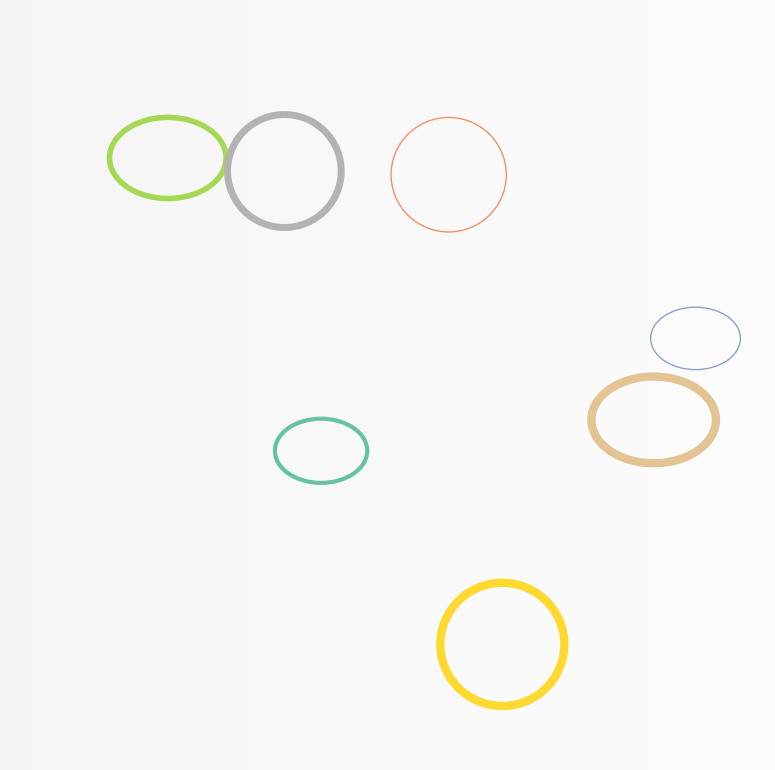[{"shape": "oval", "thickness": 1.5, "radius": 0.3, "center": [0.414, 0.415]}, {"shape": "circle", "thickness": 0.5, "radius": 0.37, "center": [0.579, 0.773]}, {"shape": "oval", "thickness": 0.5, "radius": 0.29, "center": [0.897, 0.561]}, {"shape": "oval", "thickness": 2, "radius": 0.38, "center": [0.217, 0.795]}, {"shape": "circle", "thickness": 3, "radius": 0.4, "center": [0.648, 0.163]}, {"shape": "oval", "thickness": 3, "radius": 0.4, "center": [0.843, 0.455]}, {"shape": "circle", "thickness": 2.5, "radius": 0.37, "center": [0.367, 0.778]}]